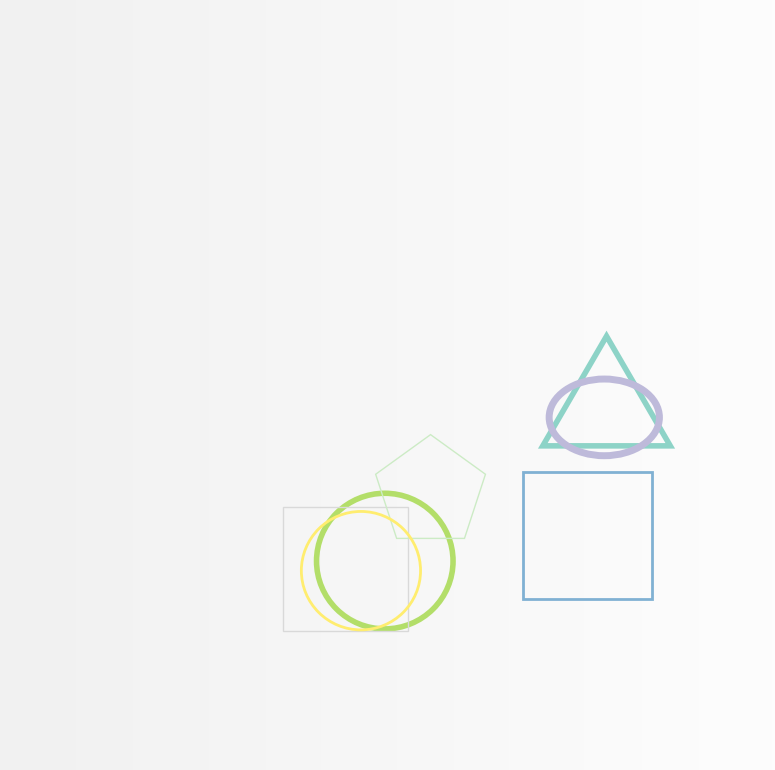[{"shape": "triangle", "thickness": 2, "radius": 0.47, "center": [0.783, 0.468]}, {"shape": "oval", "thickness": 2.5, "radius": 0.36, "center": [0.78, 0.458]}, {"shape": "square", "thickness": 1, "radius": 0.41, "center": [0.758, 0.305]}, {"shape": "circle", "thickness": 2, "radius": 0.44, "center": [0.496, 0.271]}, {"shape": "square", "thickness": 0.5, "radius": 0.4, "center": [0.446, 0.261]}, {"shape": "pentagon", "thickness": 0.5, "radius": 0.37, "center": [0.556, 0.361]}, {"shape": "circle", "thickness": 1, "radius": 0.38, "center": [0.466, 0.259]}]